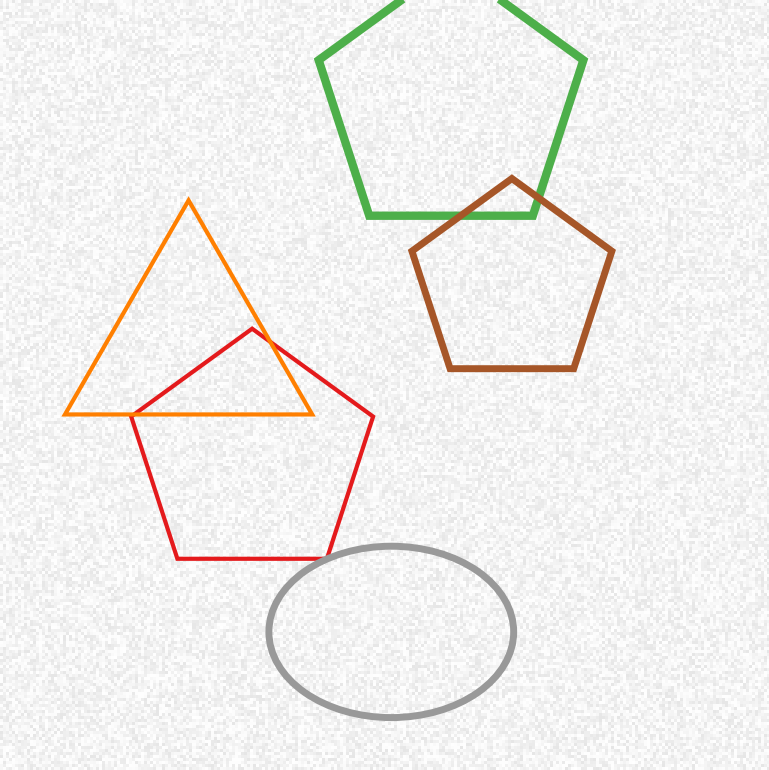[{"shape": "pentagon", "thickness": 1.5, "radius": 0.83, "center": [0.327, 0.408]}, {"shape": "pentagon", "thickness": 3, "radius": 0.9, "center": [0.586, 0.866]}, {"shape": "triangle", "thickness": 1.5, "radius": 0.93, "center": [0.245, 0.554]}, {"shape": "pentagon", "thickness": 2.5, "radius": 0.68, "center": [0.665, 0.632]}, {"shape": "oval", "thickness": 2.5, "radius": 0.79, "center": [0.508, 0.179]}]